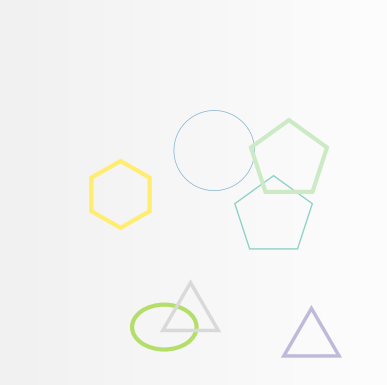[{"shape": "pentagon", "thickness": 1, "radius": 0.53, "center": [0.706, 0.439]}, {"shape": "triangle", "thickness": 2.5, "radius": 0.41, "center": [0.804, 0.117]}, {"shape": "circle", "thickness": 0.5, "radius": 0.52, "center": [0.553, 0.609]}, {"shape": "oval", "thickness": 3, "radius": 0.42, "center": [0.424, 0.15]}, {"shape": "triangle", "thickness": 2.5, "radius": 0.41, "center": [0.492, 0.183]}, {"shape": "pentagon", "thickness": 3, "radius": 0.52, "center": [0.746, 0.585]}, {"shape": "hexagon", "thickness": 3, "radius": 0.43, "center": [0.311, 0.495]}]